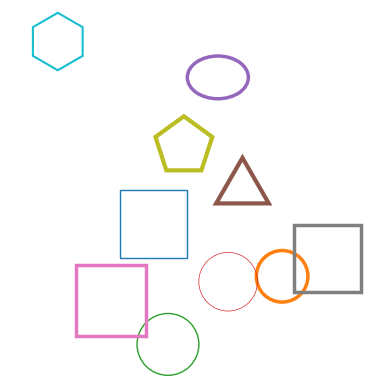[{"shape": "square", "thickness": 1, "radius": 0.44, "center": [0.399, 0.418]}, {"shape": "circle", "thickness": 2.5, "radius": 0.33, "center": [0.733, 0.282]}, {"shape": "circle", "thickness": 1, "radius": 0.4, "center": [0.436, 0.105]}, {"shape": "circle", "thickness": 0.5, "radius": 0.38, "center": [0.593, 0.268]}, {"shape": "oval", "thickness": 2.5, "radius": 0.4, "center": [0.566, 0.799]}, {"shape": "triangle", "thickness": 3, "radius": 0.39, "center": [0.63, 0.511]}, {"shape": "square", "thickness": 2.5, "radius": 0.46, "center": [0.288, 0.22]}, {"shape": "square", "thickness": 2.5, "radius": 0.44, "center": [0.85, 0.328]}, {"shape": "pentagon", "thickness": 3, "radius": 0.39, "center": [0.478, 0.62]}, {"shape": "hexagon", "thickness": 1.5, "radius": 0.37, "center": [0.15, 0.892]}]